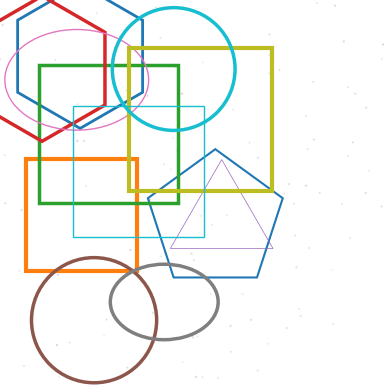[{"shape": "pentagon", "thickness": 1.5, "radius": 0.92, "center": [0.559, 0.428]}, {"shape": "hexagon", "thickness": 2, "radius": 0.94, "center": [0.208, 0.854]}, {"shape": "square", "thickness": 3, "radius": 0.73, "center": [0.212, 0.442]}, {"shape": "square", "thickness": 2.5, "radius": 0.9, "center": [0.282, 0.653]}, {"shape": "hexagon", "thickness": 2.5, "radius": 0.94, "center": [0.109, 0.822]}, {"shape": "triangle", "thickness": 0.5, "radius": 0.77, "center": [0.576, 0.431]}, {"shape": "circle", "thickness": 2.5, "radius": 0.81, "center": [0.244, 0.168]}, {"shape": "oval", "thickness": 1, "radius": 0.93, "center": [0.199, 0.793]}, {"shape": "oval", "thickness": 2.5, "radius": 0.7, "center": [0.427, 0.216]}, {"shape": "square", "thickness": 3, "radius": 0.93, "center": [0.521, 0.689]}, {"shape": "circle", "thickness": 2.5, "radius": 0.8, "center": [0.451, 0.821]}, {"shape": "square", "thickness": 1, "radius": 0.86, "center": [0.36, 0.555]}]